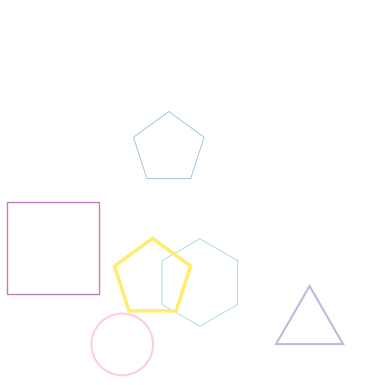[{"shape": "hexagon", "thickness": 0.5, "radius": 0.57, "center": [0.519, 0.266]}, {"shape": "triangle", "thickness": 1.5, "radius": 0.5, "center": [0.804, 0.157]}, {"shape": "pentagon", "thickness": 0.5, "radius": 0.48, "center": [0.438, 0.614]}, {"shape": "circle", "thickness": 1.5, "radius": 0.4, "center": [0.318, 0.105]}, {"shape": "square", "thickness": 1, "radius": 0.6, "center": [0.138, 0.355]}, {"shape": "pentagon", "thickness": 2.5, "radius": 0.52, "center": [0.396, 0.277]}]